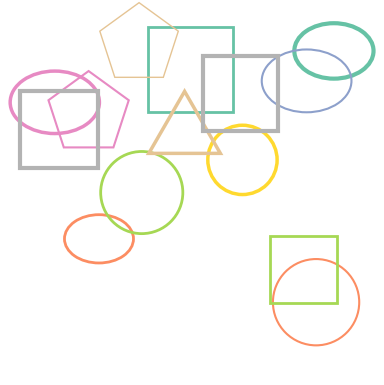[{"shape": "oval", "thickness": 3, "radius": 0.51, "center": [0.867, 0.868]}, {"shape": "square", "thickness": 2, "radius": 0.55, "center": [0.495, 0.82]}, {"shape": "circle", "thickness": 1.5, "radius": 0.56, "center": [0.821, 0.215]}, {"shape": "oval", "thickness": 2, "radius": 0.45, "center": [0.257, 0.38]}, {"shape": "oval", "thickness": 1.5, "radius": 0.58, "center": [0.796, 0.79]}, {"shape": "pentagon", "thickness": 1.5, "radius": 0.55, "center": [0.23, 0.706]}, {"shape": "oval", "thickness": 2.5, "radius": 0.58, "center": [0.142, 0.734]}, {"shape": "circle", "thickness": 2, "radius": 0.53, "center": [0.368, 0.5]}, {"shape": "square", "thickness": 2, "radius": 0.43, "center": [0.788, 0.3]}, {"shape": "circle", "thickness": 2.5, "radius": 0.45, "center": [0.63, 0.585]}, {"shape": "pentagon", "thickness": 1, "radius": 0.54, "center": [0.361, 0.886]}, {"shape": "triangle", "thickness": 2.5, "radius": 0.54, "center": [0.479, 0.655]}, {"shape": "square", "thickness": 3, "radius": 0.49, "center": [0.626, 0.757]}, {"shape": "square", "thickness": 3, "radius": 0.5, "center": [0.153, 0.663]}]